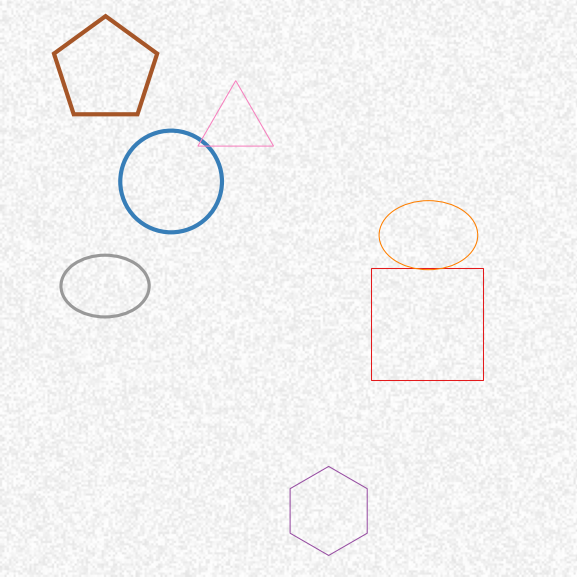[{"shape": "square", "thickness": 0.5, "radius": 0.48, "center": [0.74, 0.438]}, {"shape": "circle", "thickness": 2, "radius": 0.44, "center": [0.296, 0.685]}, {"shape": "hexagon", "thickness": 0.5, "radius": 0.39, "center": [0.569, 0.114]}, {"shape": "oval", "thickness": 0.5, "radius": 0.43, "center": [0.742, 0.592]}, {"shape": "pentagon", "thickness": 2, "radius": 0.47, "center": [0.183, 0.877]}, {"shape": "triangle", "thickness": 0.5, "radius": 0.38, "center": [0.408, 0.784]}, {"shape": "oval", "thickness": 1.5, "radius": 0.38, "center": [0.182, 0.504]}]